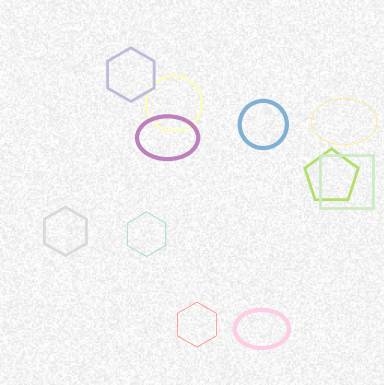[{"shape": "hexagon", "thickness": 0.5, "radius": 0.29, "center": [0.381, 0.392]}, {"shape": "circle", "thickness": 1.5, "radius": 0.36, "center": [0.452, 0.731]}, {"shape": "hexagon", "thickness": 2, "radius": 0.35, "center": [0.34, 0.806]}, {"shape": "hexagon", "thickness": 0.5, "radius": 0.29, "center": [0.511, 0.157]}, {"shape": "circle", "thickness": 3, "radius": 0.31, "center": [0.684, 0.677]}, {"shape": "pentagon", "thickness": 2, "radius": 0.37, "center": [0.861, 0.54]}, {"shape": "oval", "thickness": 3, "radius": 0.35, "center": [0.68, 0.146]}, {"shape": "hexagon", "thickness": 2, "radius": 0.31, "center": [0.17, 0.399]}, {"shape": "oval", "thickness": 3, "radius": 0.4, "center": [0.435, 0.642]}, {"shape": "square", "thickness": 2, "radius": 0.34, "center": [0.9, 0.529]}, {"shape": "oval", "thickness": 0.5, "radius": 0.43, "center": [0.894, 0.683]}]